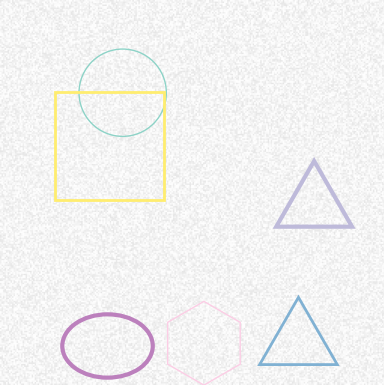[{"shape": "circle", "thickness": 1, "radius": 0.57, "center": [0.319, 0.759]}, {"shape": "triangle", "thickness": 3, "radius": 0.57, "center": [0.816, 0.468]}, {"shape": "triangle", "thickness": 2, "radius": 0.58, "center": [0.775, 0.111]}, {"shape": "hexagon", "thickness": 1, "radius": 0.54, "center": [0.53, 0.108]}, {"shape": "oval", "thickness": 3, "radius": 0.59, "center": [0.279, 0.101]}, {"shape": "square", "thickness": 2, "radius": 0.71, "center": [0.284, 0.621]}]